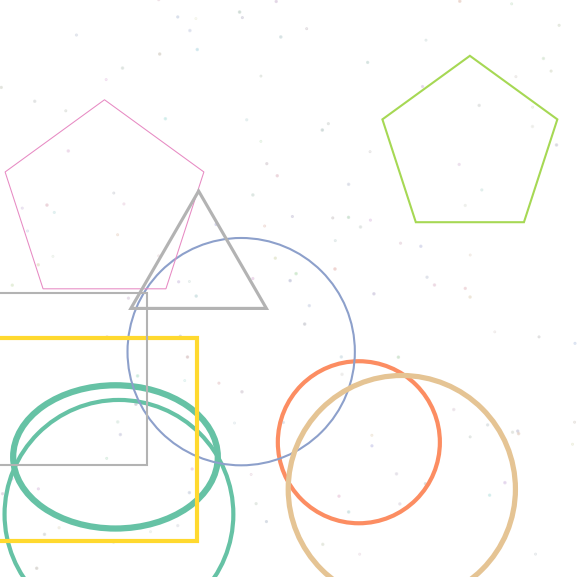[{"shape": "circle", "thickness": 2, "radius": 0.99, "center": [0.206, 0.109]}, {"shape": "oval", "thickness": 3, "radius": 0.89, "center": [0.2, 0.208]}, {"shape": "circle", "thickness": 2, "radius": 0.7, "center": [0.621, 0.233]}, {"shape": "circle", "thickness": 1, "radius": 0.98, "center": [0.418, 0.39]}, {"shape": "pentagon", "thickness": 0.5, "radius": 0.9, "center": [0.181, 0.645]}, {"shape": "pentagon", "thickness": 1, "radius": 0.8, "center": [0.814, 0.743]}, {"shape": "square", "thickness": 2, "radius": 0.88, "center": [0.165, 0.238]}, {"shape": "circle", "thickness": 2.5, "radius": 0.98, "center": [0.696, 0.152]}, {"shape": "square", "thickness": 1, "radius": 0.75, "center": [0.106, 0.343]}, {"shape": "triangle", "thickness": 1.5, "radius": 0.68, "center": [0.344, 0.533]}]